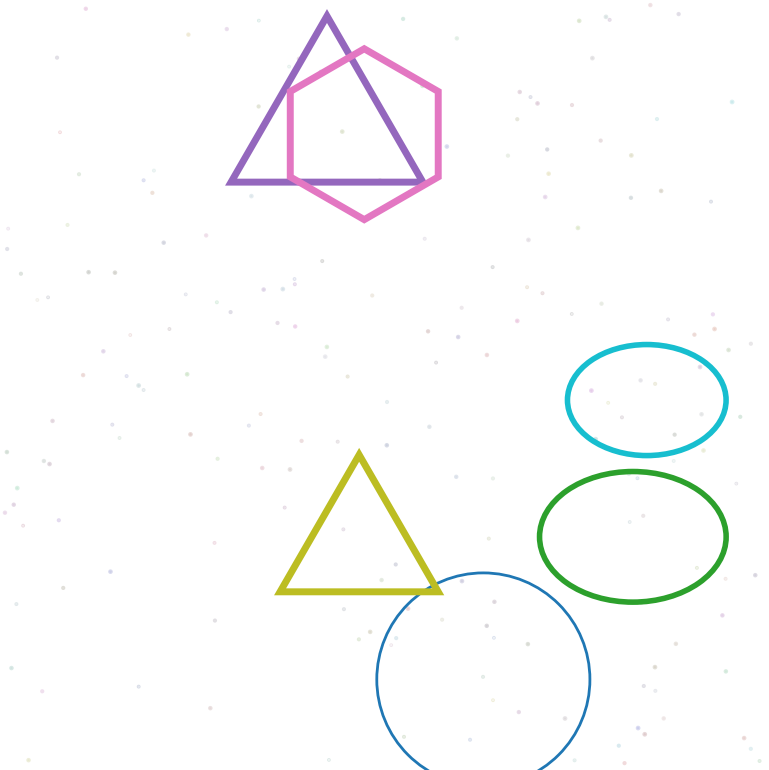[{"shape": "circle", "thickness": 1, "radius": 0.69, "center": [0.628, 0.118]}, {"shape": "oval", "thickness": 2, "radius": 0.61, "center": [0.822, 0.303]}, {"shape": "triangle", "thickness": 2.5, "radius": 0.72, "center": [0.425, 0.835]}, {"shape": "hexagon", "thickness": 2.5, "radius": 0.55, "center": [0.473, 0.826]}, {"shape": "triangle", "thickness": 2.5, "radius": 0.59, "center": [0.466, 0.291]}, {"shape": "oval", "thickness": 2, "radius": 0.51, "center": [0.84, 0.48]}]